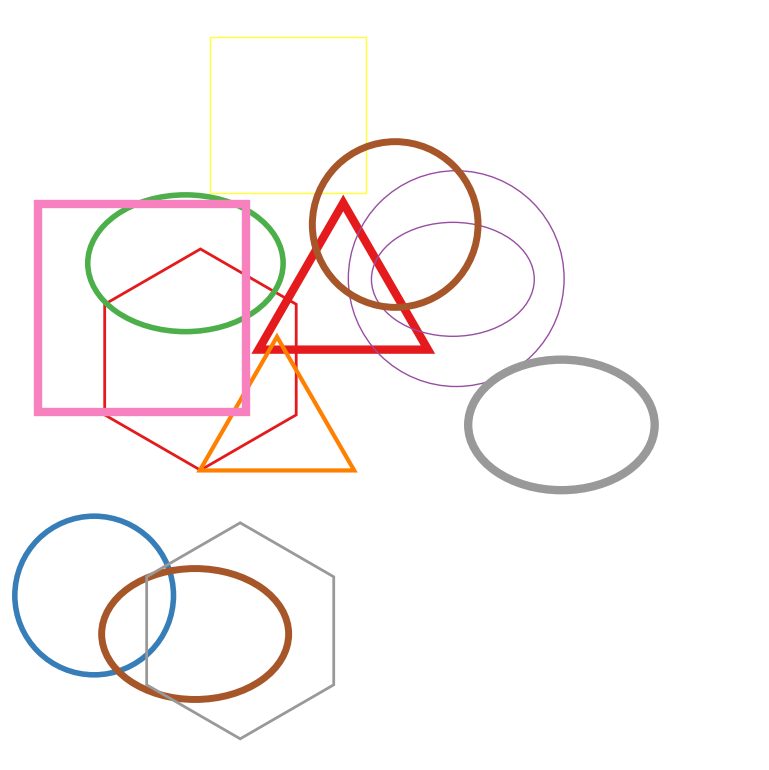[{"shape": "hexagon", "thickness": 1, "radius": 0.72, "center": [0.26, 0.533]}, {"shape": "triangle", "thickness": 3, "radius": 0.63, "center": [0.446, 0.609]}, {"shape": "circle", "thickness": 2, "radius": 0.52, "center": [0.122, 0.227]}, {"shape": "oval", "thickness": 2, "radius": 0.63, "center": [0.241, 0.658]}, {"shape": "oval", "thickness": 0.5, "radius": 0.53, "center": [0.588, 0.637]}, {"shape": "circle", "thickness": 0.5, "radius": 0.7, "center": [0.592, 0.638]}, {"shape": "triangle", "thickness": 1.5, "radius": 0.58, "center": [0.36, 0.447]}, {"shape": "square", "thickness": 0.5, "radius": 0.51, "center": [0.374, 0.85]}, {"shape": "circle", "thickness": 2.5, "radius": 0.54, "center": [0.513, 0.708]}, {"shape": "oval", "thickness": 2.5, "radius": 0.61, "center": [0.253, 0.177]}, {"shape": "square", "thickness": 3, "radius": 0.68, "center": [0.185, 0.6]}, {"shape": "hexagon", "thickness": 1, "radius": 0.7, "center": [0.312, 0.181]}, {"shape": "oval", "thickness": 3, "radius": 0.61, "center": [0.729, 0.448]}]